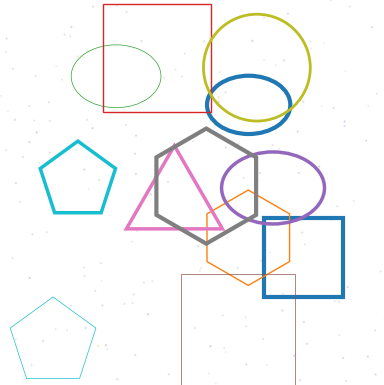[{"shape": "square", "thickness": 3, "radius": 0.51, "center": [0.789, 0.331]}, {"shape": "oval", "thickness": 3, "radius": 0.54, "center": [0.646, 0.728]}, {"shape": "hexagon", "thickness": 1, "radius": 0.62, "center": [0.645, 0.383]}, {"shape": "oval", "thickness": 0.5, "radius": 0.58, "center": [0.302, 0.802]}, {"shape": "square", "thickness": 1, "radius": 0.7, "center": [0.408, 0.849]}, {"shape": "oval", "thickness": 2.5, "radius": 0.67, "center": [0.709, 0.512]}, {"shape": "square", "thickness": 0.5, "radius": 0.74, "center": [0.618, 0.14]}, {"shape": "triangle", "thickness": 2.5, "radius": 0.72, "center": [0.453, 0.478]}, {"shape": "hexagon", "thickness": 3, "radius": 0.75, "center": [0.536, 0.517]}, {"shape": "circle", "thickness": 2, "radius": 0.69, "center": [0.667, 0.824]}, {"shape": "pentagon", "thickness": 2.5, "radius": 0.51, "center": [0.202, 0.531]}, {"shape": "pentagon", "thickness": 0.5, "radius": 0.59, "center": [0.138, 0.112]}]